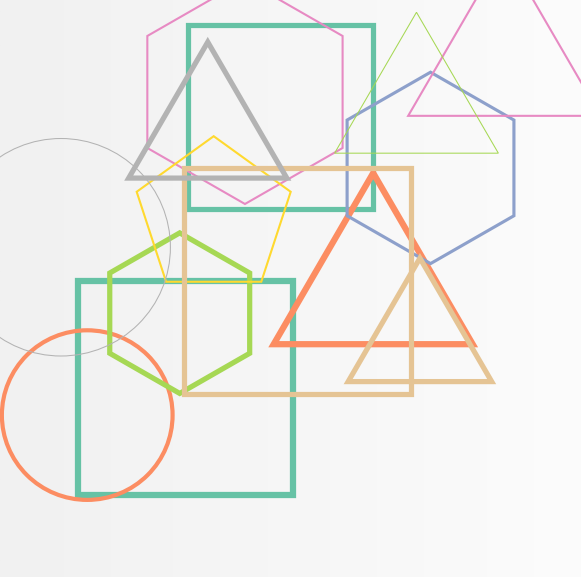[{"shape": "square", "thickness": 3, "radius": 0.93, "center": [0.319, 0.327]}, {"shape": "square", "thickness": 2.5, "radius": 0.8, "center": [0.483, 0.797]}, {"shape": "triangle", "thickness": 3, "radius": 0.99, "center": [0.642, 0.502]}, {"shape": "circle", "thickness": 2, "radius": 0.73, "center": [0.15, 0.28]}, {"shape": "hexagon", "thickness": 1.5, "radius": 0.83, "center": [0.741, 0.708]}, {"shape": "triangle", "thickness": 1, "radius": 0.96, "center": [0.868, 0.894]}, {"shape": "hexagon", "thickness": 1, "radius": 0.97, "center": [0.421, 0.84]}, {"shape": "triangle", "thickness": 0.5, "radius": 0.81, "center": [0.717, 0.815]}, {"shape": "hexagon", "thickness": 2.5, "radius": 0.69, "center": [0.309, 0.457]}, {"shape": "pentagon", "thickness": 1, "radius": 0.7, "center": [0.368, 0.624]}, {"shape": "square", "thickness": 2.5, "radius": 0.98, "center": [0.511, 0.512]}, {"shape": "triangle", "thickness": 2.5, "radius": 0.71, "center": [0.722, 0.41]}, {"shape": "circle", "thickness": 0.5, "radius": 0.94, "center": [0.105, 0.571]}, {"shape": "triangle", "thickness": 2.5, "radius": 0.79, "center": [0.357, 0.769]}]